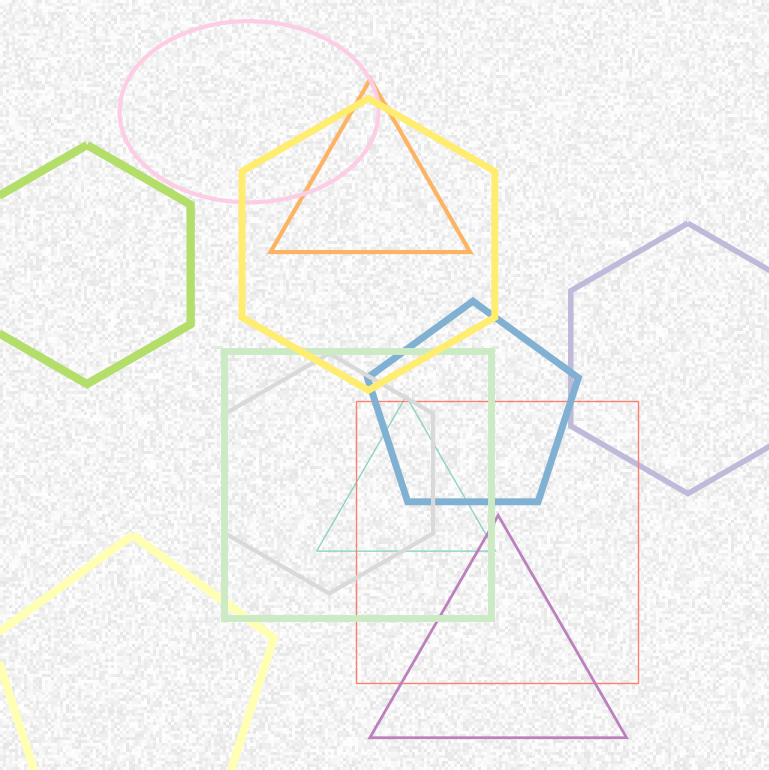[{"shape": "triangle", "thickness": 0.5, "radius": 0.67, "center": [0.527, 0.351]}, {"shape": "pentagon", "thickness": 3, "radius": 0.97, "center": [0.172, 0.112]}, {"shape": "hexagon", "thickness": 2, "radius": 0.88, "center": [0.893, 0.535]}, {"shape": "square", "thickness": 0.5, "radius": 0.91, "center": [0.646, 0.296]}, {"shape": "pentagon", "thickness": 2.5, "radius": 0.72, "center": [0.614, 0.465]}, {"shape": "triangle", "thickness": 1.5, "radius": 0.75, "center": [0.481, 0.747]}, {"shape": "hexagon", "thickness": 3, "radius": 0.78, "center": [0.113, 0.656]}, {"shape": "oval", "thickness": 1.5, "radius": 0.84, "center": [0.323, 0.855]}, {"shape": "hexagon", "thickness": 1.5, "radius": 0.78, "center": [0.428, 0.385]}, {"shape": "triangle", "thickness": 1, "radius": 0.96, "center": [0.647, 0.138]}, {"shape": "square", "thickness": 2.5, "radius": 0.87, "center": [0.464, 0.371]}, {"shape": "hexagon", "thickness": 2.5, "radius": 0.95, "center": [0.478, 0.683]}]